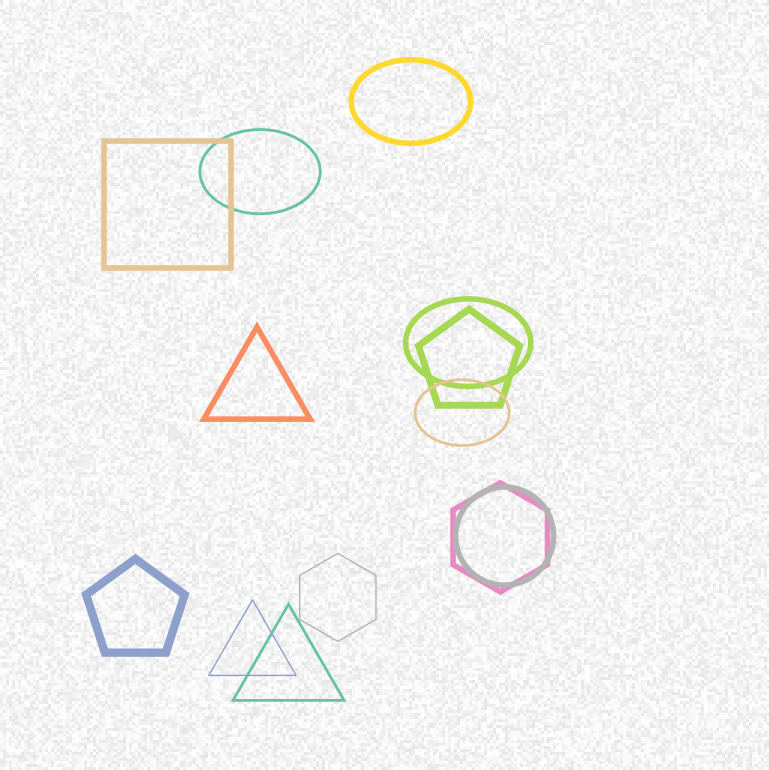[{"shape": "triangle", "thickness": 1, "radius": 0.42, "center": [0.375, 0.132]}, {"shape": "oval", "thickness": 1, "radius": 0.39, "center": [0.338, 0.777]}, {"shape": "triangle", "thickness": 2, "radius": 0.4, "center": [0.334, 0.496]}, {"shape": "triangle", "thickness": 0.5, "radius": 0.33, "center": [0.328, 0.156]}, {"shape": "pentagon", "thickness": 3, "radius": 0.34, "center": [0.176, 0.207]}, {"shape": "hexagon", "thickness": 2, "radius": 0.35, "center": [0.65, 0.302]}, {"shape": "pentagon", "thickness": 2.5, "radius": 0.35, "center": [0.609, 0.53]}, {"shape": "oval", "thickness": 2, "radius": 0.41, "center": [0.608, 0.555]}, {"shape": "oval", "thickness": 2, "radius": 0.39, "center": [0.534, 0.868]}, {"shape": "oval", "thickness": 1, "radius": 0.31, "center": [0.6, 0.464]}, {"shape": "square", "thickness": 2, "radius": 0.41, "center": [0.217, 0.734]}, {"shape": "hexagon", "thickness": 0.5, "radius": 0.29, "center": [0.439, 0.224]}, {"shape": "circle", "thickness": 2, "radius": 0.32, "center": [0.655, 0.304]}]